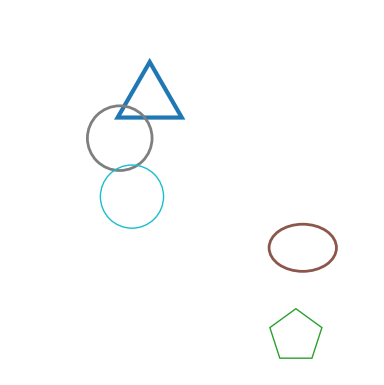[{"shape": "triangle", "thickness": 3, "radius": 0.48, "center": [0.389, 0.743]}, {"shape": "pentagon", "thickness": 1, "radius": 0.36, "center": [0.769, 0.127]}, {"shape": "oval", "thickness": 2, "radius": 0.44, "center": [0.786, 0.356]}, {"shape": "circle", "thickness": 2, "radius": 0.42, "center": [0.311, 0.641]}, {"shape": "circle", "thickness": 1, "radius": 0.41, "center": [0.343, 0.489]}]